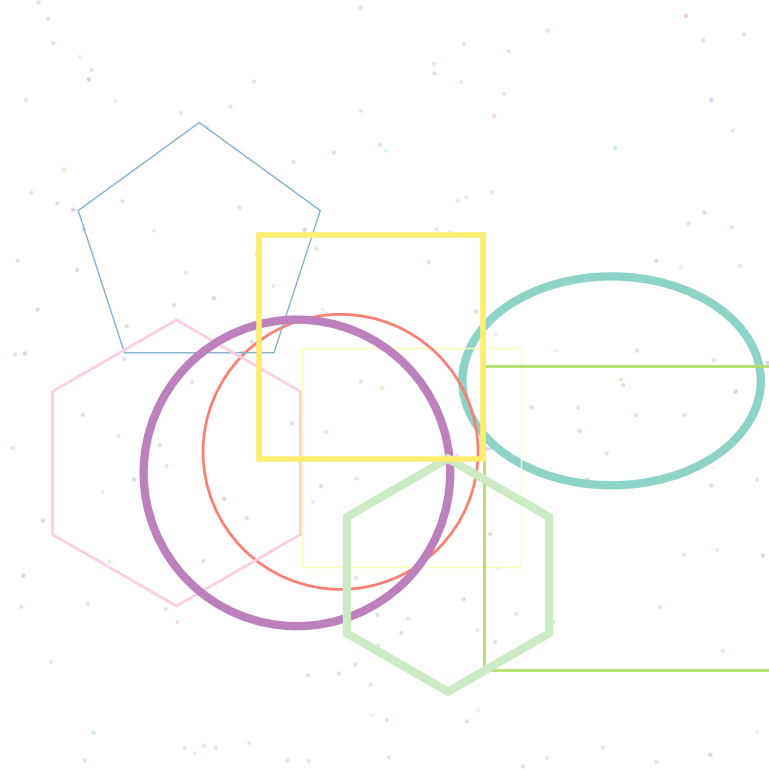[{"shape": "oval", "thickness": 3, "radius": 0.97, "center": [0.794, 0.505]}, {"shape": "square", "thickness": 0.5, "radius": 0.71, "center": [0.535, 0.406]}, {"shape": "circle", "thickness": 1, "radius": 0.89, "center": [0.442, 0.413]}, {"shape": "pentagon", "thickness": 0.5, "radius": 0.83, "center": [0.259, 0.676]}, {"shape": "square", "thickness": 1, "radius": 0.99, "center": [0.825, 0.327]}, {"shape": "hexagon", "thickness": 1, "radius": 0.93, "center": [0.229, 0.399]}, {"shape": "circle", "thickness": 3, "radius": 1.0, "center": [0.386, 0.386]}, {"shape": "hexagon", "thickness": 3, "radius": 0.76, "center": [0.582, 0.253]}, {"shape": "square", "thickness": 2, "radius": 0.73, "center": [0.482, 0.55]}]